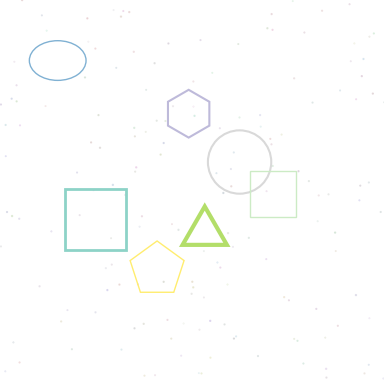[{"shape": "square", "thickness": 2, "radius": 0.4, "center": [0.247, 0.43]}, {"shape": "hexagon", "thickness": 1.5, "radius": 0.31, "center": [0.49, 0.705]}, {"shape": "oval", "thickness": 1, "radius": 0.37, "center": [0.15, 0.843]}, {"shape": "triangle", "thickness": 3, "radius": 0.33, "center": [0.532, 0.397]}, {"shape": "circle", "thickness": 1.5, "radius": 0.41, "center": [0.622, 0.579]}, {"shape": "square", "thickness": 1, "radius": 0.3, "center": [0.71, 0.495]}, {"shape": "pentagon", "thickness": 1, "radius": 0.37, "center": [0.408, 0.3]}]